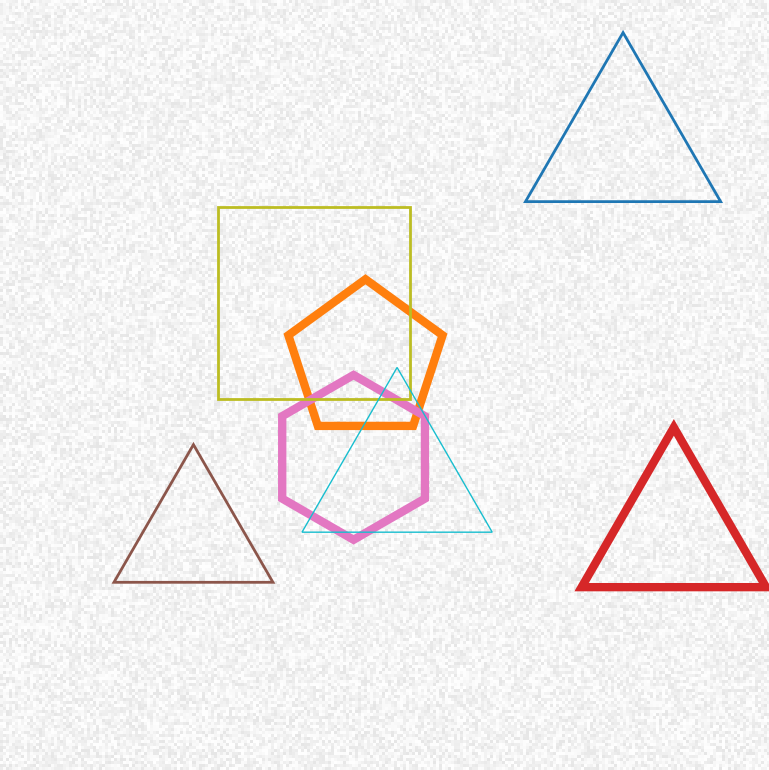[{"shape": "triangle", "thickness": 1, "radius": 0.73, "center": [0.809, 0.811]}, {"shape": "pentagon", "thickness": 3, "radius": 0.53, "center": [0.475, 0.532]}, {"shape": "triangle", "thickness": 3, "radius": 0.69, "center": [0.875, 0.307]}, {"shape": "triangle", "thickness": 1, "radius": 0.6, "center": [0.251, 0.303]}, {"shape": "hexagon", "thickness": 3, "radius": 0.54, "center": [0.459, 0.406]}, {"shape": "square", "thickness": 1, "radius": 0.62, "center": [0.408, 0.607]}, {"shape": "triangle", "thickness": 0.5, "radius": 0.71, "center": [0.516, 0.38]}]